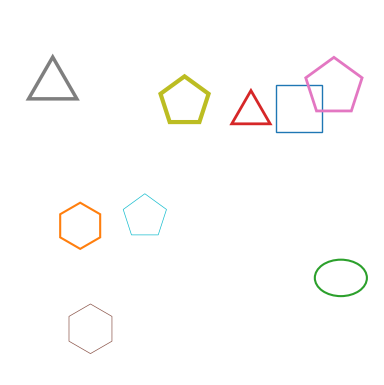[{"shape": "square", "thickness": 1, "radius": 0.3, "center": [0.776, 0.719]}, {"shape": "hexagon", "thickness": 1.5, "radius": 0.3, "center": [0.208, 0.414]}, {"shape": "oval", "thickness": 1.5, "radius": 0.34, "center": [0.885, 0.278]}, {"shape": "triangle", "thickness": 2, "radius": 0.29, "center": [0.652, 0.707]}, {"shape": "hexagon", "thickness": 0.5, "radius": 0.32, "center": [0.235, 0.146]}, {"shape": "pentagon", "thickness": 2, "radius": 0.38, "center": [0.867, 0.774]}, {"shape": "triangle", "thickness": 2.5, "radius": 0.36, "center": [0.137, 0.779]}, {"shape": "pentagon", "thickness": 3, "radius": 0.33, "center": [0.479, 0.736]}, {"shape": "pentagon", "thickness": 0.5, "radius": 0.3, "center": [0.376, 0.438]}]